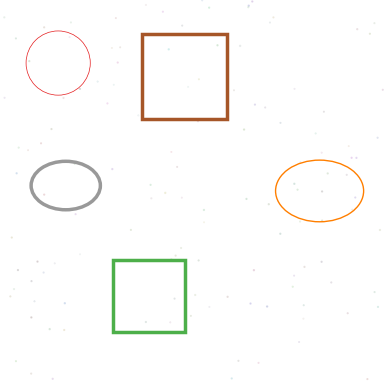[{"shape": "circle", "thickness": 0.5, "radius": 0.42, "center": [0.151, 0.836]}, {"shape": "square", "thickness": 2.5, "radius": 0.47, "center": [0.387, 0.232]}, {"shape": "oval", "thickness": 1, "radius": 0.57, "center": [0.83, 0.504]}, {"shape": "square", "thickness": 2.5, "radius": 0.55, "center": [0.479, 0.802]}, {"shape": "oval", "thickness": 2.5, "radius": 0.45, "center": [0.171, 0.518]}]